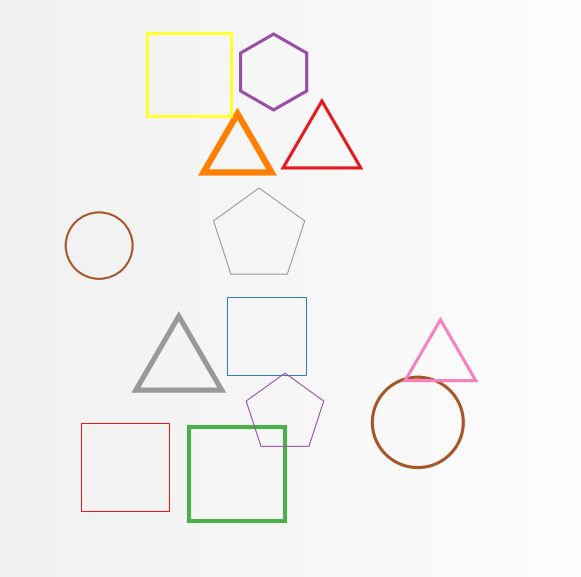[{"shape": "triangle", "thickness": 1.5, "radius": 0.39, "center": [0.554, 0.747]}, {"shape": "square", "thickness": 0.5, "radius": 0.38, "center": [0.214, 0.19]}, {"shape": "square", "thickness": 0.5, "radius": 0.34, "center": [0.459, 0.418]}, {"shape": "square", "thickness": 2, "radius": 0.41, "center": [0.408, 0.178]}, {"shape": "hexagon", "thickness": 1.5, "radius": 0.33, "center": [0.471, 0.874]}, {"shape": "pentagon", "thickness": 0.5, "radius": 0.35, "center": [0.49, 0.283]}, {"shape": "triangle", "thickness": 3, "radius": 0.34, "center": [0.409, 0.734]}, {"shape": "square", "thickness": 1.5, "radius": 0.36, "center": [0.326, 0.87]}, {"shape": "circle", "thickness": 1.5, "radius": 0.39, "center": [0.719, 0.268]}, {"shape": "circle", "thickness": 1, "radius": 0.29, "center": [0.171, 0.574]}, {"shape": "triangle", "thickness": 1.5, "radius": 0.35, "center": [0.758, 0.375]}, {"shape": "pentagon", "thickness": 0.5, "radius": 0.41, "center": [0.446, 0.591]}, {"shape": "triangle", "thickness": 2.5, "radius": 0.43, "center": [0.308, 0.366]}]